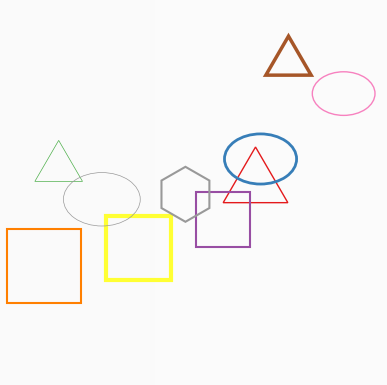[{"shape": "triangle", "thickness": 1, "radius": 0.48, "center": [0.659, 0.522]}, {"shape": "oval", "thickness": 2, "radius": 0.47, "center": [0.672, 0.587]}, {"shape": "triangle", "thickness": 0.5, "radius": 0.36, "center": [0.151, 0.564]}, {"shape": "square", "thickness": 1.5, "radius": 0.35, "center": [0.576, 0.429]}, {"shape": "square", "thickness": 1.5, "radius": 0.48, "center": [0.114, 0.309]}, {"shape": "square", "thickness": 3, "radius": 0.42, "center": [0.357, 0.356]}, {"shape": "triangle", "thickness": 2.5, "radius": 0.34, "center": [0.745, 0.839]}, {"shape": "oval", "thickness": 1, "radius": 0.4, "center": [0.887, 0.757]}, {"shape": "hexagon", "thickness": 1.5, "radius": 0.36, "center": [0.479, 0.495]}, {"shape": "oval", "thickness": 0.5, "radius": 0.5, "center": [0.263, 0.482]}]